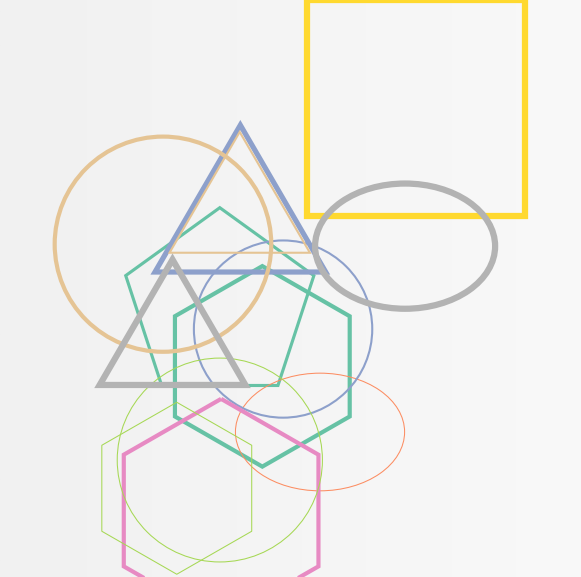[{"shape": "pentagon", "thickness": 1.5, "radius": 0.85, "center": [0.378, 0.469]}, {"shape": "hexagon", "thickness": 2, "radius": 0.87, "center": [0.451, 0.365]}, {"shape": "oval", "thickness": 0.5, "radius": 0.73, "center": [0.551, 0.251]}, {"shape": "circle", "thickness": 1, "radius": 0.77, "center": [0.487, 0.429]}, {"shape": "triangle", "thickness": 2.5, "radius": 0.85, "center": [0.413, 0.613]}, {"shape": "hexagon", "thickness": 2, "radius": 0.97, "center": [0.38, 0.115]}, {"shape": "hexagon", "thickness": 0.5, "radius": 0.74, "center": [0.304, 0.154]}, {"shape": "circle", "thickness": 0.5, "radius": 0.88, "center": [0.378, 0.203]}, {"shape": "square", "thickness": 3, "radius": 0.94, "center": [0.716, 0.812]}, {"shape": "circle", "thickness": 2, "radius": 0.93, "center": [0.28, 0.576]}, {"shape": "triangle", "thickness": 1, "radius": 0.7, "center": [0.412, 0.631]}, {"shape": "oval", "thickness": 3, "radius": 0.77, "center": [0.697, 0.573]}, {"shape": "triangle", "thickness": 3, "radius": 0.72, "center": [0.297, 0.405]}]